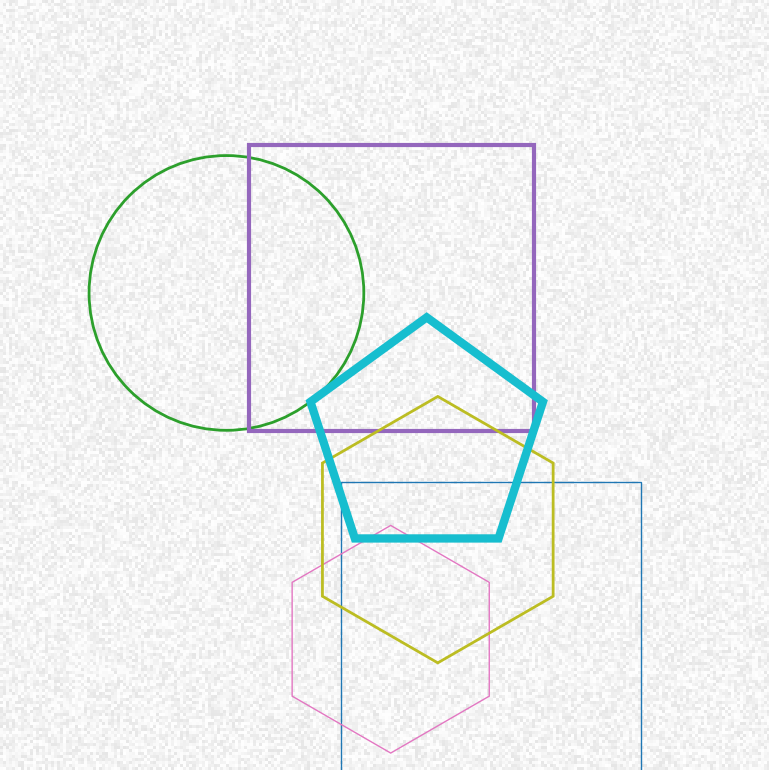[{"shape": "square", "thickness": 0.5, "radius": 0.98, "center": [0.637, 0.179]}, {"shape": "circle", "thickness": 1, "radius": 0.89, "center": [0.294, 0.62]}, {"shape": "square", "thickness": 1.5, "radius": 0.93, "center": [0.508, 0.626]}, {"shape": "hexagon", "thickness": 0.5, "radius": 0.74, "center": [0.507, 0.17]}, {"shape": "hexagon", "thickness": 1, "radius": 0.86, "center": [0.569, 0.312]}, {"shape": "pentagon", "thickness": 3, "radius": 0.79, "center": [0.554, 0.429]}]